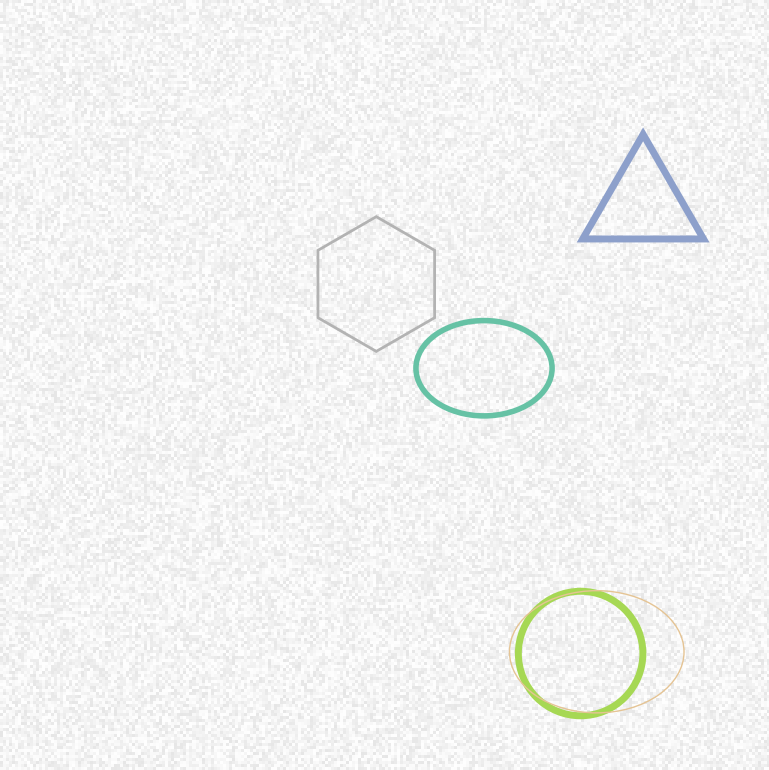[{"shape": "oval", "thickness": 2, "radius": 0.44, "center": [0.629, 0.522]}, {"shape": "triangle", "thickness": 2.5, "radius": 0.45, "center": [0.835, 0.735]}, {"shape": "circle", "thickness": 2.5, "radius": 0.4, "center": [0.754, 0.151]}, {"shape": "oval", "thickness": 0.5, "radius": 0.57, "center": [0.775, 0.154]}, {"shape": "hexagon", "thickness": 1, "radius": 0.44, "center": [0.489, 0.631]}]